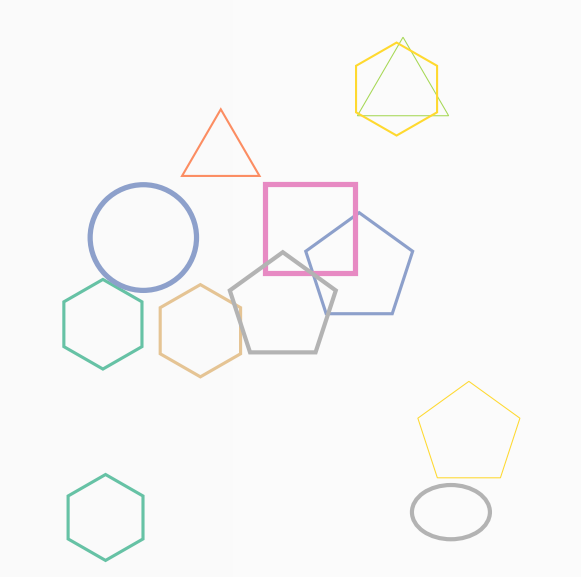[{"shape": "hexagon", "thickness": 1.5, "radius": 0.37, "center": [0.182, 0.103]}, {"shape": "hexagon", "thickness": 1.5, "radius": 0.39, "center": [0.177, 0.438]}, {"shape": "triangle", "thickness": 1, "radius": 0.38, "center": [0.38, 0.733]}, {"shape": "circle", "thickness": 2.5, "radius": 0.46, "center": [0.247, 0.588]}, {"shape": "pentagon", "thickness": 1.5, "radius": 0.48, "center": [0.618, 0.534]}, {"shape": "square", "thickness": 2.5, "radius": 0.39, "center": [0.533, 0.604]}, {"shape": "triangle", "thickness": 0.5, "radius": 0.45, "center": [0.693, 0.844]}, {"shape": "pentagon", "thickness": 0.5, "radius": 0.46, "center": [0.807, 0.246]}, {"shape": "hexagon", "thickness": 1, "radius": 0.4, "center": [0.682, 0.845]}, {"shape": "hexagon", "thickness": 1.5, "radius": 0.4, "center": [0.345, 0.426]}, {"shape": "oval", "thickness": 2, "radius": 0.34, "center": [0.776, 0.112]}, {"shape": "pentagon", "thickness": 2, "radius": 0.48, "center": [0.487, 0.467]}]